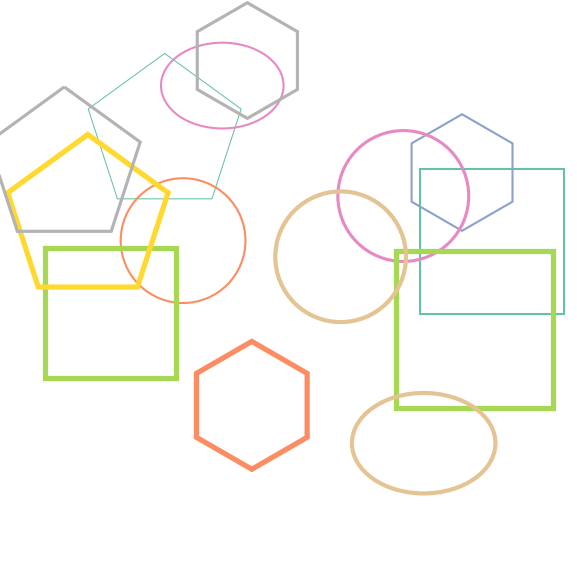[{"shape": "pentagon", "thickness": 0.5, "radius": 0.7, "center": [0.285, 0.767]}, {"shape": "square", "thickness": 1, "radius": 0.63, "center": [0.852, 0.581]}, {"shape": "circle", "thickness": 1, "radius": 0.54, "center": [0.317, 0.582]}, {"shape": "hexagon", "thickness": 2.5, "radius": 0.55, "center": [0.436, 0.297]}, {"shape": "hexagon", "thickness": 1, "radius": 0.5, "center": [0.8, 0.7]}, {"shape": "circle", "thickness": 1.5, "radius": 0.57, "center": [0.698, 0.66]}, {"shape": "oval", "thickness": 1, "radius": 0.53, "center": [0.385, 0.851]}, {"shape": "square", "thickness": 2.5, "radius": 0.68, "center": [0.821, 0.429]}, {"shape": "square", "thickness": 2.5, "radius": 0.56, "center": [0.192, 0.457]}, {"shape": "pentagon", "thickness": 2.5, "radius": 0.73, "center": [0.152, 0.62]}, {"shape": "oval", "thickness": 2, "radius": 0.62, "center": [0.734, 0.232]}, {"shape": "circle", "thickness": 2, "radius": 0.57, "center": [0.59, 0.555]}, {"shape": "pentagon", "thickness": 1.5, "radius": 0.69, "center": [0.111, 0.71]}, {"shape": "hexagon", "thickness": 1.5, "radius": 0.5, "center": [0.428, 0.894]}]